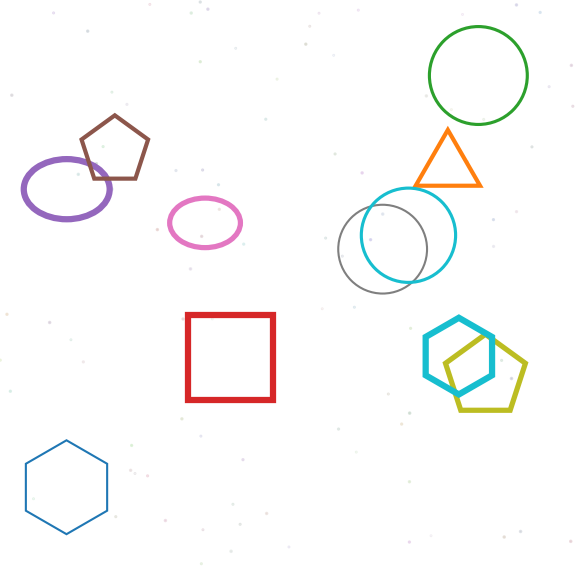[{"shape": "hexagon", "thickness": 1, "radius": 0.41, "center": [0.115, 0.155]}, {"shape": "triangle", "thickness": 2, "radius": 0.32, "center": [0.775, 0.71]}, {"shape": "circle", "thickness": 1.5, "radius": 0.42, "center": [0.828, 0.868]}, {"shape": "square", "thickness": 3, "radius": 0.37, "center": [0.4, 0.38]}, {"shape": "oval", "thickness": 3, "radius": 0.37, "center": [0.116, 0.672]}, {"shape": "pentagon", "thickness": 2, "radius": 0.3, "center": [0.199, 0.739]}, {"shape": "oval", "thickness": 2.5, "radius": 0.31, "center": [0.355, 0.613]}, {"shape": "circle", "thickness": 1, "radius": 0.38, "center": [0.663, 0.568]}, {"shape": "pentagon", "thickness": 2.5, "radius": 0.36, "center": [0.841, 0.348]}, {"shape": "hexagon", "thickness": 3, "radius": 0.33, "center": [0.795, 0.382]}, {"shape": "circle", "thickness": 1.5, "radius": 0.41, "center": [0.707, 0.592]}]